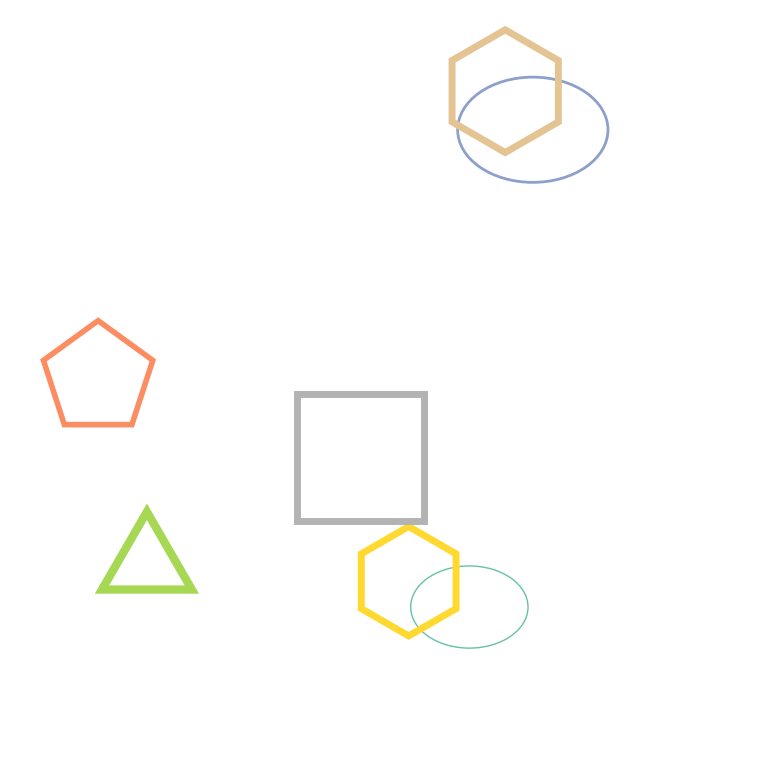[{"shape": "oval", "thickness": 0.5, "radius": 0.38, "center": [0.61, 0.212]}, {"shape": "pentagon", "thickness": 2, "radius": 0.37, "center": [0.127, 0.509]}, {"shape": "oval", "thickness": 1, "radius": 0.49, "center": [0.692, 0.831]}, {"shape": "triangle", "thickness": 3, "radius": 0.34, "center": [0.191, 0.268]}, {"shape": "hexagon", "thickness": 2.5, "radius": 0.36, "center": [0.531, 0.245]}, {"shape": "hexagon", "thickness": 2.5, "radius": 0.4, "center": [0.656, 0.882]}, {"shape": "square", "thickness": 2.5, "radius": 0.41, "center": [0.468, 0.406]}]